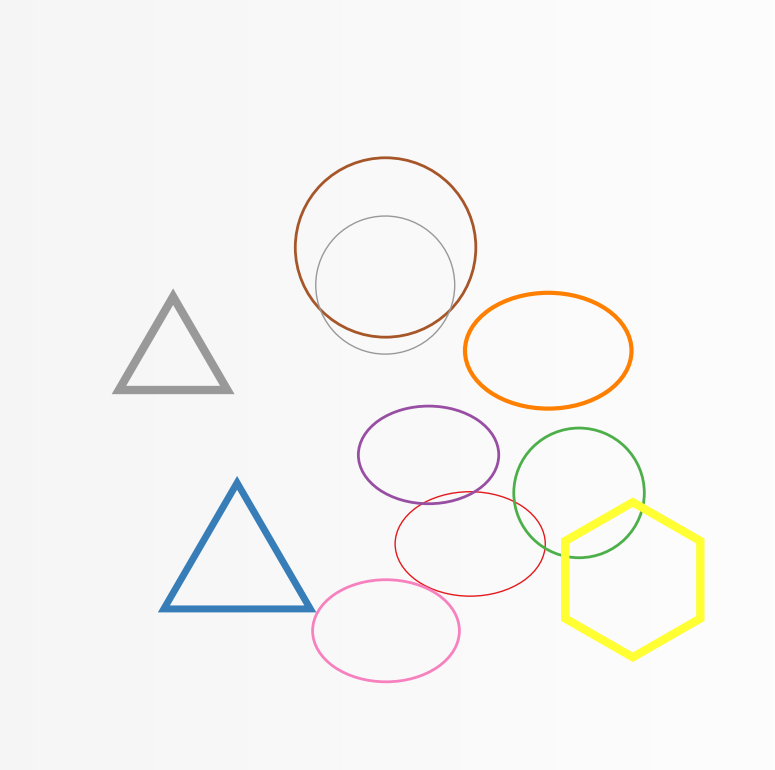[{"shape": "oval", "thickness": 0.5, "radius": 0.48, "center": [0.607, 0.294]}, {"shape": "triangle", "thickness": 2.5, "radius": 0.55, "center": [0.306, 0.264]}, {"shape": "circle", "thickness": 1, "radius": 0.42, "center": [0.747, 0.36]}, {"shape": "oval", "thickness": 1, "radius": 0.45, "center": [0.553, 0.409]}, {"shape": "oval", "thickness": 1.5, "radius": 0.54, "center": [0.707, 0.545]}, {"shape": "hexagon", "thickness": 3, "radius": 0.5, "center": [0.817, 0.247]}, {"shape": "circle", "thickness": 1, "radius": 0.58, "center": [0.497, 0.679]}, {"shape": "oval", "thickness": 1, "radius": 0.47, "center": [0.498, 0.181]}, {"shape": "circle", "thickness": 0.5, "radius": 0.45, "center": [0.497, 0.63]}, {"shape": "triangle", "thickness": 3, "radius": 0.4, "center": [0.223, 0.534]}]